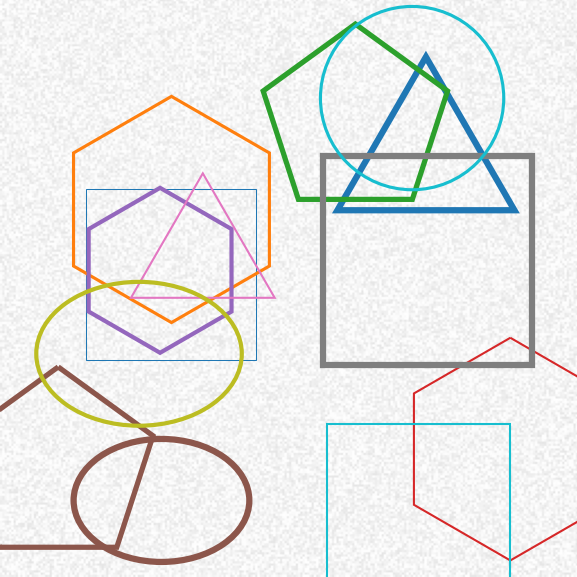[{"shape": "triangle", "thickness": 3, "radius": 0.88, "center": [0.738, 0.724]}, {"shape": "square", "thickness": 0.5, "radius": 0.74, "center": [0.296, 0.524]}, {"shape": "hexagon", "thickness": 1.5, "radius": 0.98, "center": [0.297, 0.636]}, {"shape": "pentagon", "thickness": 2.5, "radius": 0.84, "center": [0.615, 0.79]}, {"shape": "hexagon", "thickness": 1, "radius": 0.96, "center": [0.884, 0.221]}, {"shape": "hexagon", "thickness": 2, "radius": 0.71, "center": [0.277, 0.531]}, {"shape": "pentagon", "thickness": 2.5, "radius": 0.86, "center": [0.101, 0.191]}, {"shape": "oval", "thickness": 3, "radius": 0.76, "center": [0.28, 0.133]}, {"shape": "triangle", "thickness": 1, "radius": 0.72, "center": [0.351, 0.555]}, {"shape": "square", "thickness": 3, "radius": 0.9, "center": [0.741, 0.548]}, {"shape": "oval", "thickness": 2, "radius": 0.89, "center": [0.241, 0.387]}, {"shape": "circle", "thickness": 1.5, "radius": 0.79, "center": [0.714, 0.829]}, {"shape": "square", "thickness": 1, "radius": 0.79, "center": [0.725, 0.107]}]